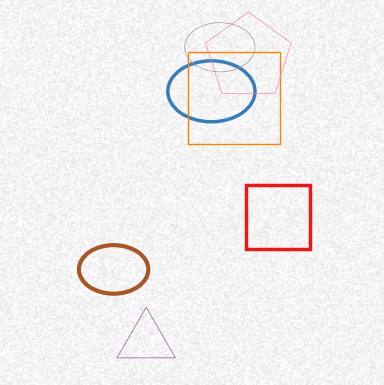[{"shape": "square", "thickness": 2.5, "radius": 0.42, "center": [0.723, 0.436]}, {"shape": "oval", "thickness": 2.5, "radius": 0.57, "center": [0.549, 0.763]}, {"shape": "triangle", "thickness": 0.5, "radius": 0.44, "center": [0.38, 0.114]}, {"shape": "square", "thickness": 1, "radius": 0.6, "center": [0.608, 0.746]}, {"shape": "oval", "thickness": 3, "radius": 0.45, "center": [0.295, 0.3]}, {"shape": "pentagon", "thickness": 0.5, "radius": 0.59, "center": [0.645, 0.852]}, {"shape": "oval", "thickness": 0.5, "radius": 0.46, "center": [0.571, 0.877]}]